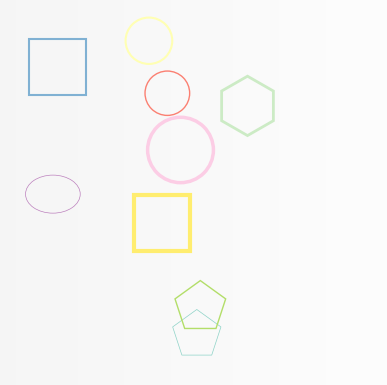[{"shape": "pentagon", "thickness": 0.5, "radius": 0.33, "center": [0.508, 0.131]}, {"shape": "circle", "thickness": 1.5, "radius": 0.3, "center": [0.384, 0.894]}, {"shape": "circle", "thickness": 1, "radius": 0.29, "center": [0.432, 0.758]}, {"shape": "square", "thickness": 1.5, "radius": 0.37, "center": [0.149, 0.826]}, {"shape": "pentagon", "thickness": 1, "radius": 0.34, "center": [0.517, 0.202]}, {"shape": "circle", "thickness": 2.5, "radius": 0.42, "center": [0.466, 0.61]}, {"shape": "oval", "thickness": 0.5, "radius": 0.35, "center": [0.136, 0.496]}, {"shape": "hexagon", "thickness": 2, "radius": 0.39, "center": [0.639, 0.725]}, {"shape": "square", "thickness": 3, "radius": 0.36, "center": [0.417, 0.42]}]